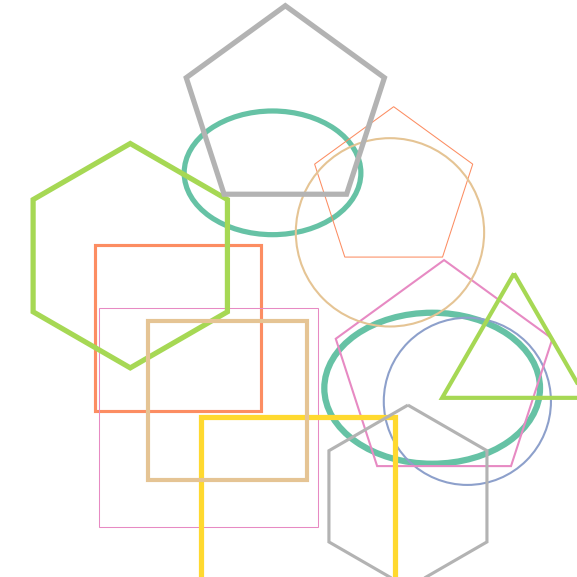[{"shape": "oval", "thickness": 2.5, "radius": 0.76, "center": [0.472, 0.7]}, {"shape": "oval", "thickness": 3, "radius": 0.93, "center": [0.748, 0.327]}, {"shape": "pentagon", "thickness": 0.5, "radius": 0.72, "center": [0.682, 0.67]}, {"shape": "square", "thickness": 1.5, "radius": 0.72, "center": [0.308, 0.431]}, {"shape": "circle", "thickness": 1, "radius": 0.72, "center": [0.809, 0.304]}, {"shape": "pentagon", "thickness": 1, "radius": 0.99, "center": [0.769, 0.352]}, {"shape": "square", "thickness": 0.5, "radius": 0.95, "center": [0.361, 0.277]}, {"shape": "triangle", "thickness": 2, "radius": 0.72, "center": [0.89, 0.382]}, {"shape": "hexagon", "thickness": 2.5, "radius": 0.97, "center": [0.226, 0.556]}, {"shape": "square", "thickness": 2.5, "radius": 0.84, "center": [0.516, 0.11]}, {"shape": "circle", "thickness": 1, "radius": 0.82, "center": [0.675, 0.597]}, {"shape": "square", "thickness": 2, "radius": 0.69, "center": [0.393, 0.306]}, {"shape": "hexagon", "thickness": 1.5, "radius": 0.79, "center": [0.706, 0.14]}, {"shape": "pentagon", "thickness": 2.5, "radius": 0.9, "center": [0.494, 0.809]}]